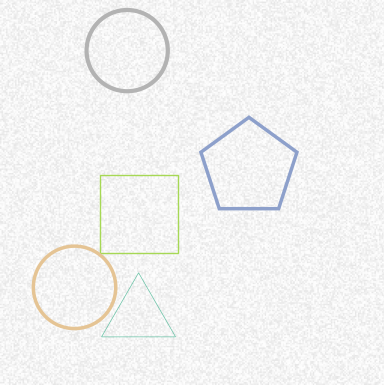[{"shape": "triangle", "thickness": 0.5, "radius": 0.55, "center": [0.36, 0.181]}, {"shape": "pentagon", "thickness": 2.5, "radius": 0.66, "center": [0.647, 0.564]}, {"shape": "square", "thickness": 1, "radius": 0.5, "center": [0.362, 0.444]}, {"shape": "circle", "thickness": 2.5, "radius": 0.54, "center": [0.194, 0.254]}, {"shape": "circle", "thickness": 3, "radius": 0.53, "center": [0.33, 0.869]}]